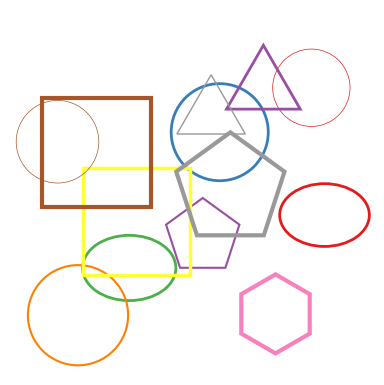[{"shape": "circle", "thickness": 0.5, "radius": 0.5, "center": [0.809, 0.772]}, {"shape": "oval", "thickness": 2, "radius": 0.58, "center": [0.843, 0.441]}, {"shape": "circle", "thickness": 2, "radius": 0.63, "center": [0.571, 0.657]}, {"shape": "oval", "thickness": 2, "radius": 0.61, "center": [0.336, 0.304]}, {"shape": "pentagon", "thickness": 1.5, "radius": 0.5, "center": [0.527, 0.386]}, {"shape": "triangle", "thickness": 2, "radius": 0.55, "center": [0.684, 0.772]}, {"shape": "circle", "thickness": 1.5, "radius": 0.65, "center": [0.203, 0.181]}, {"shape": "square", "thickness": 2.5, "radius": 0.69, "center": [0.355, 0.425]}, {"shape": "circle", "thickness": 0.5, "radius": 0.54, "center": [0.149, 0.632]}, {"shape": "square", "thickness": 3, "radius": 0.71, "center": [0.251, 0.604]}, {"shape": "hexagon", "thickness": 3, "radius": 0.51, "center": [0.716, 0.185]}, {"shape": "triangle", "thickness": 1, "radius": 0.51, "center": [0.548, 0.703]}, {"shape": "pentagon", "thickness": 3, "radius": 0.74, "center": [0.598, 0.508]}]